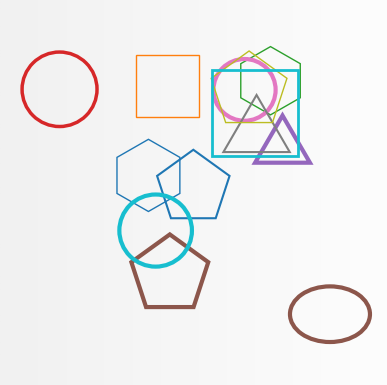[{"shape": "pentagon", "thickness": 1.5, "radius": 0.49, "center": [0.499, 0.513]}, {"shape": "hexagon", "thickness": 1, "radius": 0.47, "center": [0.383, 0.544]}, {"shape": "square", "thickness": 1, "radius": 0.4, "center": [0.432, 0.777]}, {"shape": "hexagon", "thickness": 1, "radius": 0.44, "center": [0.698, 0.79]}, {"shape": "circle", "thickness": 2.5, "radius": 0.48, "center": [0.154, 0.768]}, {"shape": "triangle", "thickness": 3, "radius": 0.41, "center": [0.729, 0.618]}, {"shape": "oval", "thickness": 3, "radius": 0.52, "center": [0.852, 0.184]}, {"shape": "pentagon", "thickness": 3, "radius": 0.52, "center": [0.438, 0.287]}, {"shape": "circle", "thickness": 3, "radius": 0.4, "center": [0.631, 0.767]}, {"shape": "triangle", "thickness": 1.5, "radius": 0.49, "center": [0.662, 0.654]}, {"shape": "pentagon", "thickness": 1, "radius": 0.51, "center": [0.643, 0.765]}, {"shape": "circle", "thickness": 3, "radius": 0.47, "center": [0.402, 0.401]}, {"shape": "square", "thickness": 2, "radius": 0.55, "center": [0.657, 0.707]}]